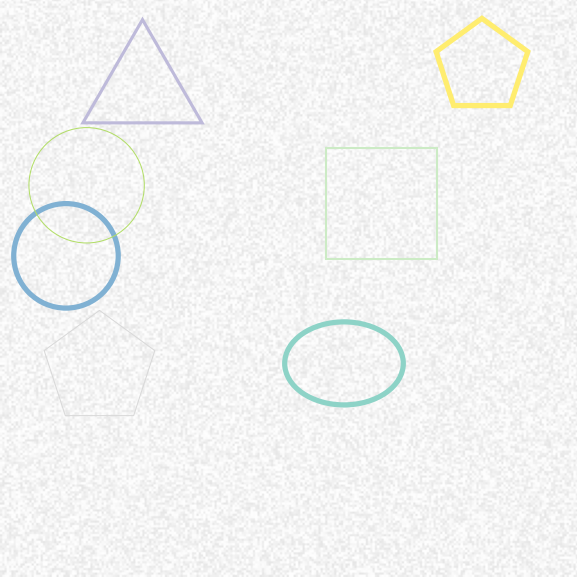[{"shape": "oval", "thickness": 2.5, "radius": 0.51, "center": [0.596, 0.37]}, {"shape": "triangle", "thickness": 1.5, "radius": 0.6, "center": [0.247, 0.846]}, {"shape": "circle", "thickness": 2.5, "radius": 0.45, "center": [0.114, 0.556]}, {"shape": "circle", "thickness": 0.5, "radius": 0.5, "center": [0.15, 0.678]}, {"shape": "pentagon", "thickness": 0.5, "radius": 0.5, "center": [0.172, 0.361]}, {"shape": "square", "thickness": 1, "radius": 0.48, "center": [0.66, 0.647]}, {"shape": "pentagon", "thickness": 2.5, "radius": 0.42, "center": [0.835, 0.884]}]